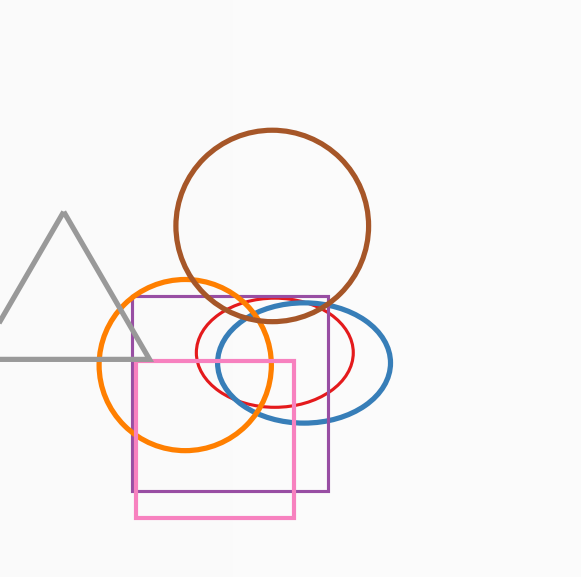[{"shape": "oval", "thickness": 1.5, "radius": 0.67, "center": [0.473, 0.388]}, {"shape": "oval", "thickness": 2.5, "radius": 0.74, "center": [0.523, 0.371]}, {"shape": "square", "thickness": 1.5, "radius": 0.84, "center": [0.396, 0.318]}, {"shape": "circle", "thickness": 2.5, "radius": 0.74, "center": [0.319, 0.367]}, {"shape": "circle", "thickness": 2.5, "radius": 0.83, "center": [0.468, 0.608]}, {"shape": "square", "thickness": 2, "radius": 0.68, "center": [0.37, 0.238]}, {"shape": "triangle", "thickness": 2.5, "radius": 0.85, "center": [0.11, 0.462]}]